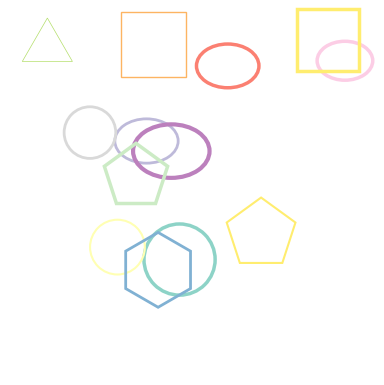[{"shape": "circle", "thickness": 2.5, "radius": 0.46, "center": [0.466, 0.326]}, {"shape": "circle", "thickness": 1.5, "radius": 0.36, "center": [0.305, 0.358]}, {"shape": "oval", "thickness": 2, "radius": 0.41, "center": [0.381, 0.634]}, {"shape": "oval", "thickness": 2.5, "radius": 0.41, "center": [0.591, 0.829]}, {"shape": "hexagon", "thickness": 2, "radius": 0.49, "center": [0.411, 0.299]}, {"shape": "square", "thickness": 1, "radius": 0.42, "center": [0.398, 0.885]}, {"shape": "triangle", "thickness": 0.5, "radius": 0.38, "center": [0.123, 0.878]}, {"shape": "oval", "thickness": 2.5, "radius": 0.36, "center": [0.896, 0.842]}, {"shape": "circle", "thickness": 2, "radius": 0.34, "center": [0.234, 0.656]}, {"shape": "oval", "thickness": 3, "radius": 0.5, "center": [0.445, 0.608]}, {"shape": "pentagon", "thickness": 2.5, "radius": 0.43, "center": [0.353, 0.541]}, {"shape": "square", "thickness": 2.5, "radius": 0.4, "center": [0.851, 0.896]}, {"shape": "pentagon", "thickness": 1.5, "radius": 0.47, "center": [0.678, 0.393]}]